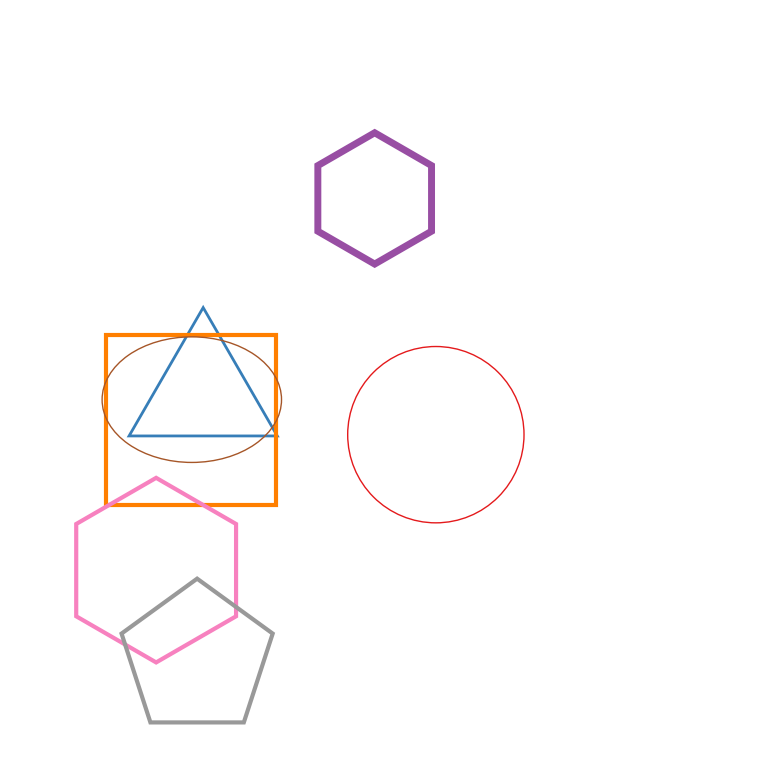[{"shape": "circle", "thickness": 0.5, "radius": 0.57, "center": [0.566, 0.435]}, {"shape": "triangle", "thickness": 1, "radius": 0.56, "center": [0.264, 0.489]}, {"shape": "hexagon", "thickness": 2.5, "radius": 0.43, "center": [0.487, 0.742]}, {"shape": "square", "thickness": 1.5, "radius": 0.55, "center": [0.248, 0.455]}, {"shape": "oval", "thickness": 0.5, "radius": 0.58, "center": [0.249, 0.481]}, {"shape": "hexagon", "thickness": 1.5, "radius": 0.6, "center": [0.203, 0.26]}, {"shape": "pentagon", "thickness": 1.5, "radius": 0.52, "center": [0.256, 0.145]}]